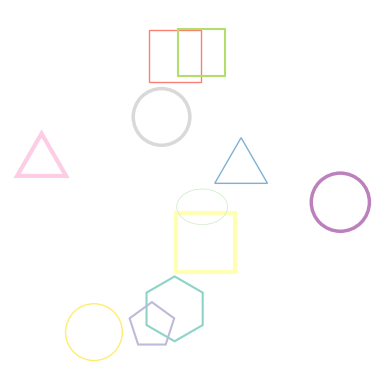[{"shape": "hexagon", "thickness": 1.5, "radius": 0.42, "center": [0.454, 0.198]}, {"shape": "square", "thickness": 3, "radius": 0.39, "center": [0.534, 0.37]}, {"shape": "pentagon", "thickness": 1.5, "radius": 0.3, "center": [0.395, 0.154]}, {"shape": "square", "thickness": 1, "radius": 0.34, "center": [0.455, 0.854]}, {"shape": "triangle", "thickness": 1, "radius": 0.4, "center": [0.626, 0.563]}, {"shape": "square", "thickness": 1.5, "radius": 0.3, "center": [0.522, 0.863]}, {"shape": "triangle", "thickness": 3, "radius": 0.37, "center": [0.108, 0.58]}, {"shape": "circle", "thickness": 2.5, "radius": 0.37, "center": [0.42, 0.696]}, {"shape": "circle", "thickness": 2.5, "radius": 0.38, "center": [0.884, 0.475]}, {"shape": "oval", "thickness": 0.5, "radius": 0.33, "center": [0.525, 0.463]}, {"shape": "circle", "thickness": 1, "radius": 0.37, "center": [0.244, 0.137]}]